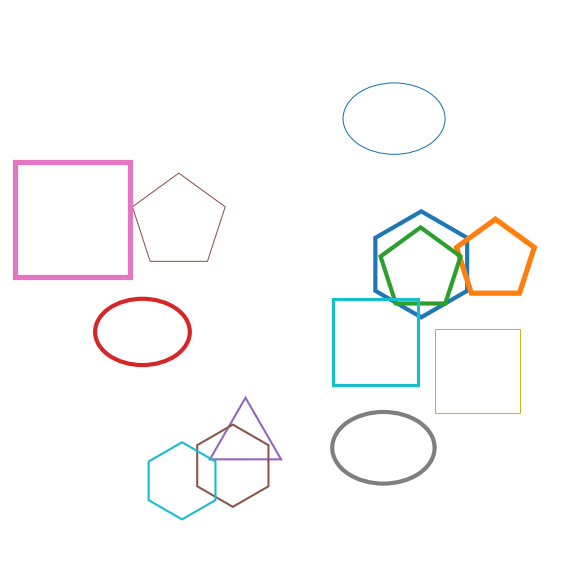[{"shape": "hexagon", "thickness": 2, "radius": 0.46, "center": [0.729, 0.541]}, {"shape": "oval", "thickness": 0.5, "radius": 0.44, "center": [0.682, 0.794]}, {"shape": "pentagon", "thickness": 2.5, "radius": 0.35, "center": [0.858, 0.549]}, {"shape": "pentagon", "thickness": 2, "radius": 0.36, "center": [0.728, 0.533]}, {"shape": "oval", "thickness": 2, "radius": 0.41, "center": [0.247, 0.424]}, {"shape": "triangle", "thickness": 1, "radius": 0.36, "center": [0.425, 0.239]}, {"shape": "pentagon", "thickness": 0.5, "radius": 0.42, "center": [0.31, 0.615]}, {"shape": "hexagon", "thickness": 1, "radius": 0.36, "center": [0.403, 0.193]}, {"shape": "square", "thickness": 2.5, "radius": 0.5, "center": [0.126, 0.62]}, {"shape": "oval", "thickness": 2, "radius": 0.44, "center": [0.664, 0.224]}, {"shape": "square", "thickness": 0.5, "radius": 0.37, "center": [0.827, 0.357]}, {"shape": "square", "thickness": 1.5, "radius": 0.37, "center": [0.65, 0.406]}, {"shape": "hexagon", "thickness": 1, "radius": 0.33, "center": [0.315, 0.167]}]